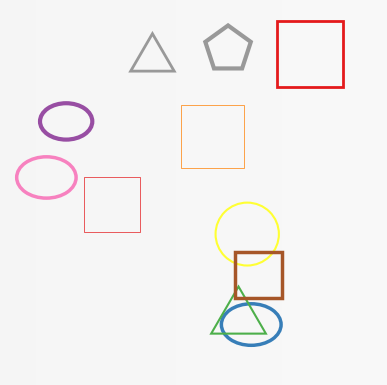[{"shape": "square", "thickness": 0.5, "radius": 0.36, "center": [0.29, 0.469]}, {"shape": "square", "thickness": 2, "radius": 0.43, "center": [0.801, 0.86]}, {"shape": "oval", "thickness": 2.5, "radius": 0.39, "center": [0.648, 0.157]}, {"shape": "triangle", "thickness": 1.5, "radius": 0.41, "center": [0.616, 0.174]}, {"shape": "oval", "thickness": 3, "radius": 0.34, "center": [0.171, 0.685]}, {"shape": "square", "thickness": 0.5, "radius": 0.41, "center": [0.548, 0.645]}, {"shape": "circle", "thickness": 1.5, "radius": 0.41, "center": [0.638, 0.392]}, {"shape": "square", "thickness": 2.5, "radius": 0.3, "center": [0.666, 0.286]}, {"shape": "oval", "thickness": 2.5, "radius": 0.38, "center": [0.12, 0.539]}, {"shape": "pentagon", "thickness": 3, "radius": 0.31, "center": [0.589, 0.872]}, {"shape": "triangle", "thickness": 2, "radius": 0.32, "center": [0.393, 0.848]}]